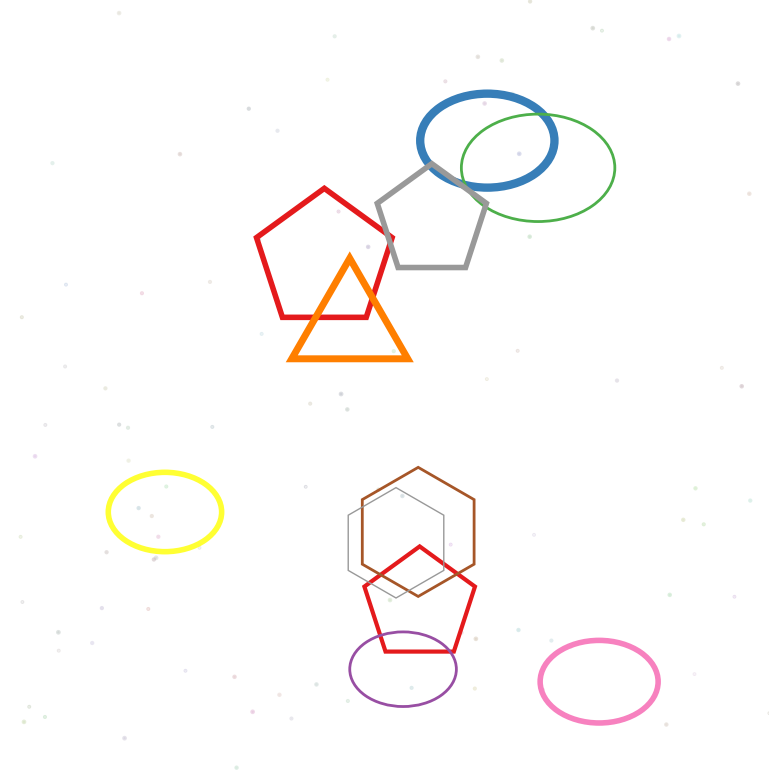[{"shape": "pentagon", "thickness": 2, "radius": 0.46, "center": [0.421, 0.663]}, {"shape": "pentagon", "thickness": 1.5, "radius": 0.38, "center": [0.545, 0.215]}, {"shape": "oval", "thickness": 3, "radius": 0.44, "center": [0.633, 0.817]}, {"shape": "oval", "thickness": 1, "radius": 0.5, "center": [0.699, 0.782]}, {"shape": "oval", "thickness": 1, "radius": 0.35, "center": [0.523, 0.131]}, {"shape": "triangle", "thickness": 2.5, "radius": 0.43, "center": [0.454, 0.578]}, {"shape": "oval", "thickness": 2, "radius": 0.37, "center": [0.214, 0.335]}, {"shape": "hexagon", "thickness": 1, "radius": 0.42, "center": [0.543, 0.309]}, {"shape": "oval", "thickness": 2, "radius": 0.38, "center": [0.778, 0.115]}, {"shape": "pentagon", "thickness": 2, "radius": 0.37, "center": [0.561, 0.713]}, {"shape": "hexagon", "thickness": 0.5, "radius": 0.36, "center": [0.514, 0.295]}]